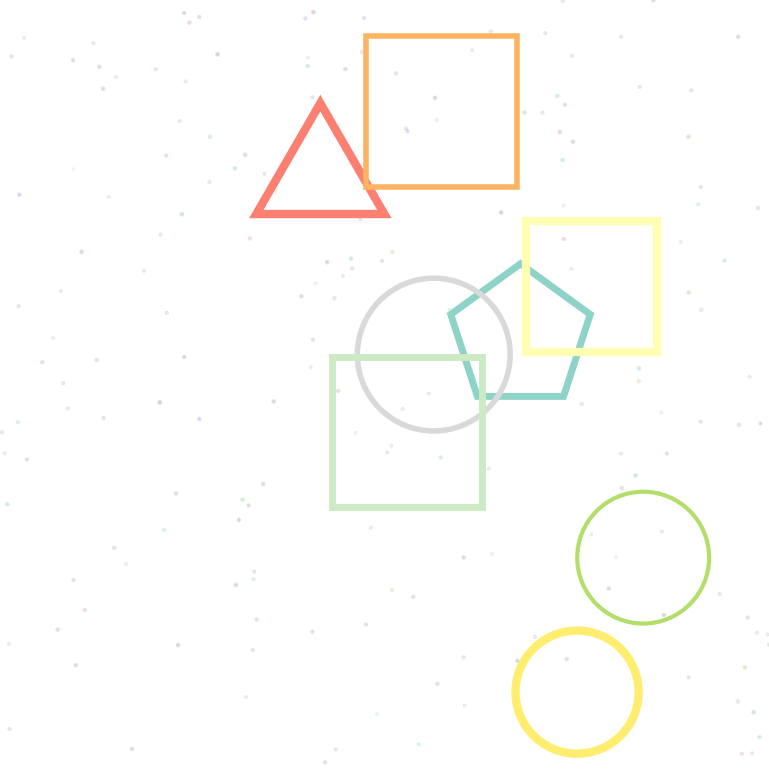[{"shape": "pentagon", "thickness": 2.5, "radius": 0.48, "center": [0.676, 0.562]}, {"shape": "square", "thickness": 3, "radius": 0.43, "center": [0.768, 0.628]}, {"shape": "triangle", "thickness": 3, "radius": 0.48, "center": [0.416, 0.77]}, {"shape": "square", "thickness": 2, "radius": 0.49, "center": [0.574, 0.855]}, {"shape": "circle", "thickness": 1.5, "radius": 0.43, "center": [0.835, 0.276]}, {"shape": "circle", "thickness": 2, "radius": 0.5, "center": [0.563, 0.54]}, {"shape": "square", "thickness": 2.5, "radius": 0.49, "center": [0.528, 0.439]}, {"shape": "circle", "thickness": 3, "radius": 0.4, "center": [0.749, 0.101]}]